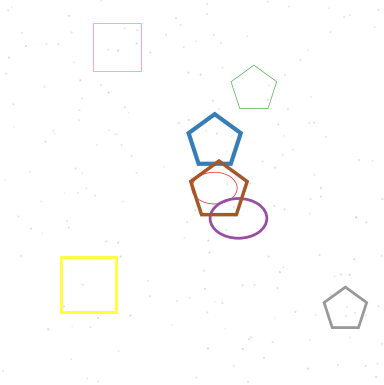[{"shape": "oval", "thickness": 0.5, "radius": 0.29, "center": [0.557, 0.511]}, {"shape": "pentagon", "thickness": 3, "radius": 0.36, "center": [0.558, 0.632]}, {"shape": "pentagon", "thickness": 0.5, "radius": 0.31, "center": [0.659, 0.768]}, {"shape": "oval", "thickness": 2, "radius": 0.37, "center": [0.619, 0.433]}, {"shape": "square", "thickness": 2, "radius": 0.36, "center": [0.229, 0.26]}, {"shape": "pentagon", "thickness": 2.5, "radius": 0.39, "center": [0.569, 0.505]}, {"shape": "square", "thickness": 0.5, "radius": 0.31, "center": [0.303, 0.878]}, {"shape": "pentagon", "thickness": 2, "radius": 0.29, "center": [0.897, 0.196]}]